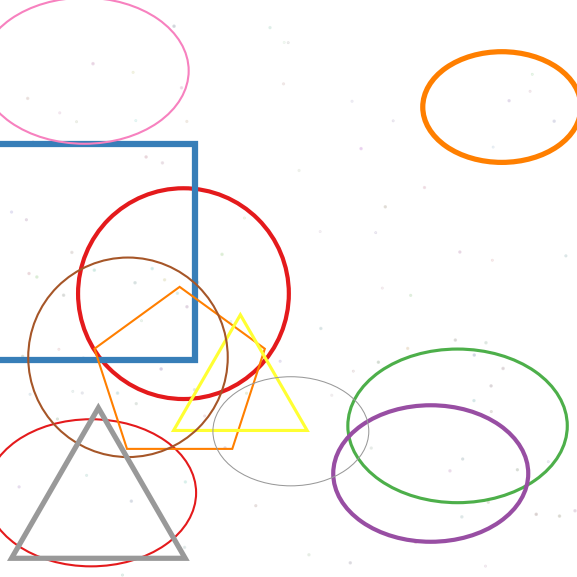[{"shape": "circle", "thickness": 2, "radius": 0.91, "center": [0.318, 0.491]}, {"shape": "oval", "thickness": 1, "radius": 0.91, "center": [0.158, 0.146]}, {"shape": "square", "thickness": 3, "radius": 0.94, "center": [0.149, 0.563]}, {"shape": "oval", "thickness": 1.5, "radius": 0.95, "center": [0.792, 0.262]}, {"shape": "oval", "thickness": 2, "radius": 0.84, "center": [0.746, 0.179]}, {"shape": "oval", "thickness": 2.5, "radius": 0.68, "center": [0.869, 0.814]}, {"shape": "pentagon", "thickness": 1, "radius": 0.78, "center": [0.311, 0.347]}, {"shape": "triangle", "thickness": 1.5, "radius": 0.67, "center": [0.416, 0.321]}, {"shape": "circle", "thickness": 1, "radius": 0.86, "center": [0.222, 0.38]}, {"shape": "oval", "thickness": 1, "radius": 0.9, "center": [0.146, 0.877]}, {"shape": "oval", "thickness": 0.5, "radius": 0.67, "center": [0.504, 0.252]}, {"shape": "triangle", "thickness": 2.5, "radius": 0.87, "center": [0.17, 0.119]}]